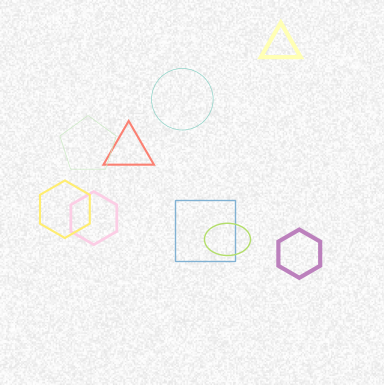[{"shape": "circle", "thickness": 0.5, "radius": 0.4, "center": [0.474, 0.742]}, {"shape": "triangle", "thickness": 3, "radius": 0.3, "center": [0.729, 0.882]}, {"shape": "triangle", "thickness": 1.5, "radius": 0.38, "center": [0.334, 0.61]}, {"shape": "square", "thickness": 1, "radius": 0.39, "center": [0.532, 0.402]}, {"shape": "oval", "thickness": 1, "radius": 0.3, "center": [0.591, 0.378]}, {"shape": "hexagon", "thickness": 2, "radius": 0.34, "center": [0.244, 0.433]}, {"shape": "hexagon", "thickness": 3, "radius": 0.31, "center": [0.777, 0.341]}, {"shape": "pentagon", "thickness": 0.5, "radius": 0.39, "center": [0.229, 0.623]}, {"shape": "hexagon", "thickness": 1.5, "radius": 0.37, "center": [0.169, 0.457]}]